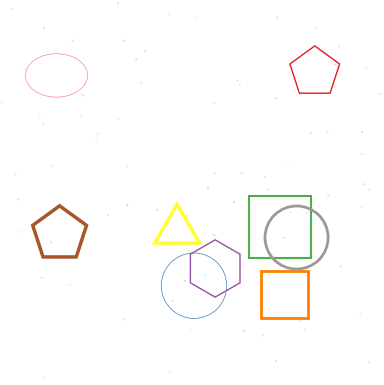[{"shape": "pentagon", "thickness": 1, "radius": 0.34, "center": [0.818, 0.813]}, {"shape": "circle", "thickness": 0.5, "radius": 0.42, "center": [0.504, 0.258]}, {"shape": "square", "thickness": 1.5, "radius": 0.4, "center": [0.728, 0.41]}, {"shape": "hexagon", "thickness": 1, "radius": 0.37, "center": [0.559, 0.303]}, {"shape": "square", "thickness": 2, "radius": 0.3, "center": [0.738, 0.236]}, {"shape": "triangle", "thickness": 2.5, "radius": 0.34, "center": [0.46, 0.402]}, {"shape": "pentagon", "thickness": 2.5, "radius": 0.37, "center": [0.155, 0.392]}, {"shape": "oval", "thickness": 0.5, "radius": 0.4, "center": [0.147, 0.804]}, {"shape": "circle", "thickness": 2, "radius": 0.41, "center": [0.77, 0.383]}]